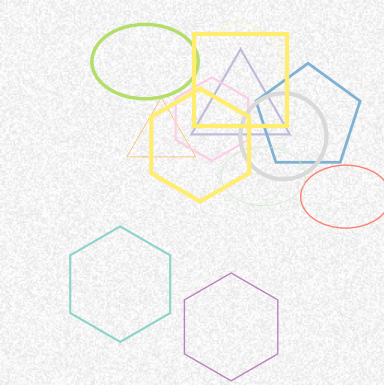[{"shape": "hexagon", "thickness": 1.5, "radius": 0.75, "center": [0.312, 0.262]}, {"shape": "hexagon", "thickness": 0.5, "radius": 0.62, "center": [0.619, 0.826]}, {"shape": "triangle", "thickness": 1.5, "radius": 0.74, "center": [0.625, 0.725]}, {"shape": "oval", "thickness": 1, "radius": 0.58, "center": [0.898, 0.489]}, {"shape": "pentagon", "thickness": 2, "radius": 0.71, "center": [0.8, 0.693]}, {"shape": "triangle", "thickness": 0.5, "radius": 0.52, "center": [0.419, 0.644]}, {"shape": "oval", "thickness": 2.5, "radius": 0.69, "center": [0.377, 0.84]}, {"shape": "hexagon", "thickness": 1.5, "radius": 0.54, "center": [0.55, 0.691]}, {"shape": "circle", "thickness": 3, "radius": 0.56, "center": [0.736, 0.646]}, {"shape": "hexagon", "thickness": 1, "radius": 0.7, "center": [0.6, 0.151]}, {"shape": "oval", "thickness": 0.5, "radius": 0.55, "center": [0.684, 0.542]}, {"shape": "square", "thickness": 3, "radius": 0.6, "center": [0.625, 0.792]}, {"shape": "hexagon", "thickness": 3, "radius": 0.73, "center": [0.52, 0.623]}]